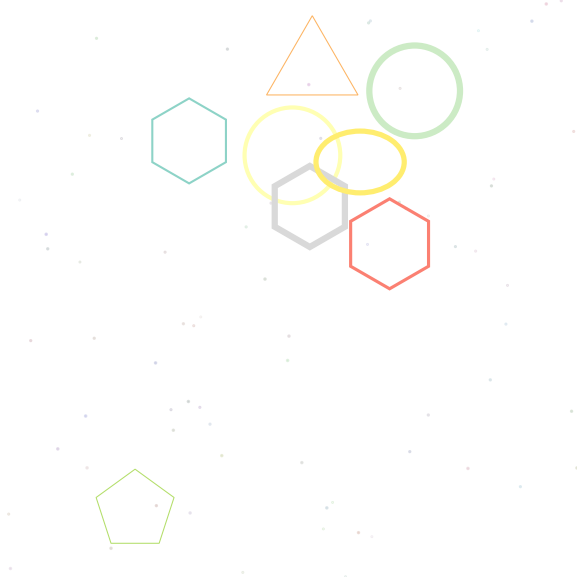[{"shape": "hexagon", "thickness": 1, "radius": 0.37, "center": [0.327, 0.755]}, {"shape": "circle", "thickness": 2, "radius": 0.41, "center": [0.506, 0.73]}, {"shape": "hexagon", "thickness": 1.5, "radius": 0.39, "center": [0.675, 0.577]}, {"shape": "triangle", "thickness": 0.5, "radius": 0.46, "center": [0.541, 0.88]}, {"shape": "pentagon", "thickness": 0.5, "radius": 0.35, "center": [0.234, 0.116]}, {"shape": "hexagon", "thickness": 3, "radius": 0.35, "center": [0.536, 0.642]}, {"shape": "circle", "thickness": 3, "radius": 0.39, "center": [0.718, 0.842]}, {"shape": "oval", "thickness": 2.5, "radius": 0.38, "center": [0.624, 0.719]}]